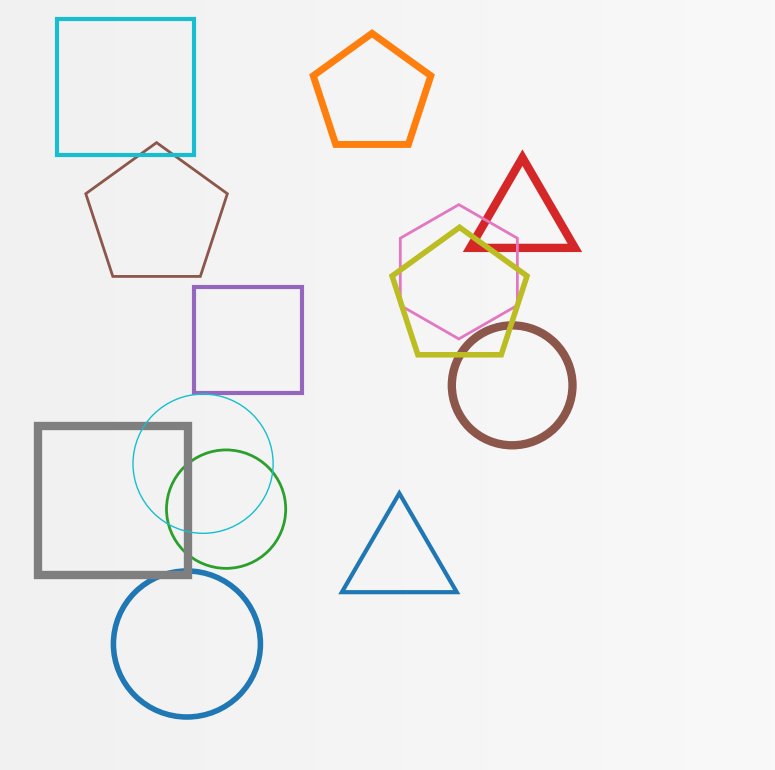[{"shape": "circle", "thickness": 2, "radius": 0.47, "center": [0.241, 0.164]}, {"shape": "triangle", "thickness": 1.5, "radius": 0.43, "center": [0.515, 0.274]}, {"shape": "pentagon", "thickness": 2.5, "radius": 0.4, "center": [0.48, 0.877]}, {"shape": "circle", "thickness": 1, "radius": 0.38, "center": [0.292, 0.339]}, {"shape": "triangle", "thickness": 3, "radius": 0.39, "center": [0.674, 0.717]}, {"shape": "square", "thickness": 1.5, "radius": 0.35, "center": [0.32, 0.559]}, {"shape": "circle", "thickness": 3, "radius": 0.39, "center": [0.661, 0.5]}, {"shape": "pentagon", "thickness": 1, "radius": 0.48, "center": [0.202, 0.719]}, {"shape": "hexagon", "thickness": 1, "radius": 0.44, "center": [0.592, 0.647]}, {"shape": "square", "thickness": 3, "radius": 0.48, "center": [0.145, 0.35]}, {"shape": "pentagon", "thickness": 2, "radius": 0.46, "center": [0.593, 0.613]}, {"shape": "circle", "thickness": 0.5, "radius": 0.45, "center": [0.262, 0.398]}, {"shape": "square", "thickness": 1.5, "radius": 0.44, "center": [0.162, 0.887]}]